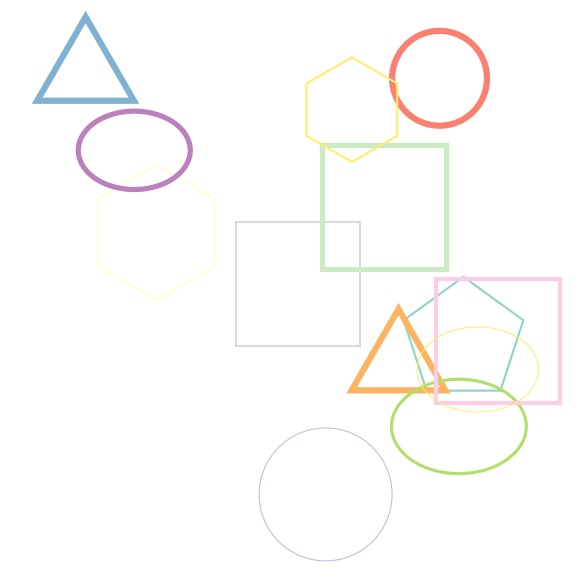[{"shape": "pentagon", "thickness": 1, "radius": 0.54, "center": [0.803, 0.411]}, {"shape": "hexagon", "thickness": 0.5, "radius": 0.58, "center": [0.271, 0.596]}, {"shape": "circle", "thickness": 0.5, "radius": 0.58, "center": [0.564, 0.143]}, {"shape": "circle", "thickness": 3, "radius": 0.41, "center": [0.761, 0.864]}, {"shape": "triangle", "thickness": 3, "radius": 0.48, "center": [0.148, 0.873]}, {"shape": "triangle", "thickness": 3, "radius": 0.47, "center": [0.69, 0.37]}, {"shape": "oval", "thickness": 1.5, "radius": 0.58, "center": [0.795, 0.261]}, {"shape": "square", "thickness": 2, "radius": 0.53, "center": [0.863, 0.409]}, {"shape": "square", "thickness": 1, "radius": 0.54, "center": [0.516, 0.507]}, {"shape": "oval", "thickness": 2.5, "radius": 0.48, "center": [0.233, 0.739]}, {"shape": "square", "thickness": 2.5, "radius": 0.54, "center": [0.666, 0.64]}, {"shape": "hexagon", "thickness": 1, "radius": 0.45, "center": [0.609, 0.809]}, {"shape": "oval", "thickness": 0.5, "radius": 0.53, "center": [0.827, 0.359]}]